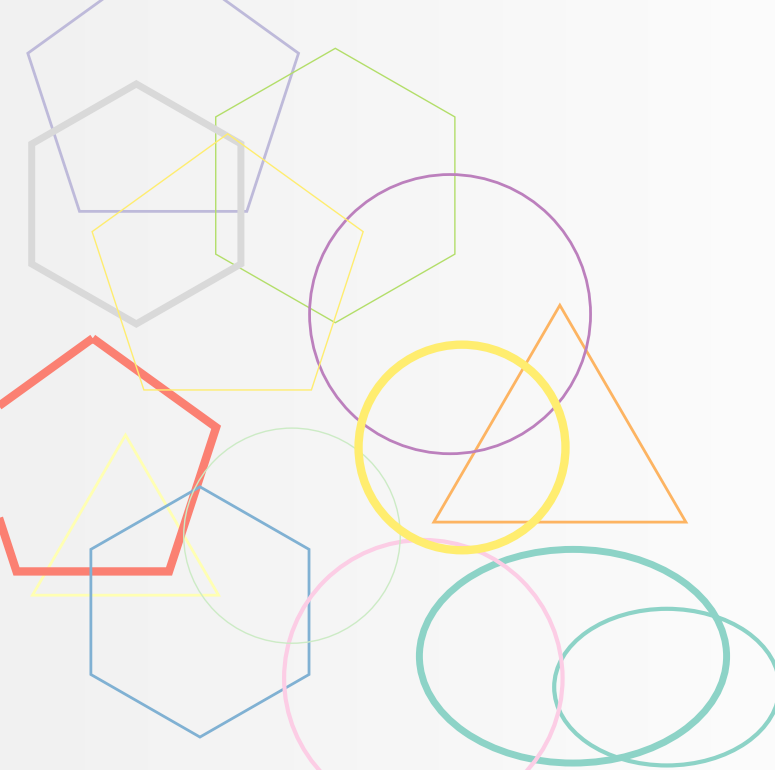[{"shape": "oval", "thickness": 1.5, "radius": 0.73, "center": [0.86, 0.108]}, {"shape": "oval", "thickness": 2.5, "radius": 0.99, "center": [0.739, 0.148]}, {"shape": "triangle", "thickness": 1, "radius": 0.69, "center": [0.162, 0.296]}, {"shape": "pentagon", "thickness": 1, "radius": 0.92, "center": [0.211, 0.874]}, {"shape": "pentagon", "thickness": 3, "radius": 0.84, "center": [0.12, 0.393]}, {"shape": "hexagon", "thickness": 1, "radius": 0.81, "center": [0.258, 0.205]}, {"shape": "triangle", "thickness": 1, "radius": 0.94, "center": [0.722, 0.416]}, {"shape": "hexagon", "thickness": 0.5, "radius": 0.89, "center": [0.433, 0.759]}, {"shape": "circle", "thickness": 1.5, "radius": 0.9, "center": [0.546, 0.119]}, {"shape": "hexagon", "thickness": 2.5, "radius": 0.78, "center": [0.176, 0.735]}, {"shape": "circle", "thickness": 1, "radius": 0.91, "center": [0.581, 0.592]}, {"shape": "circle", "thickness": 0.5, "radius": 0.7, "center": [0.377, 0.304]}, {"shape": "pentagon", "thickness": 0.5, "radius": 0.92, "center": [0.294, 0.642]}, {"shape": "circle", "thickness": 3, "radius": 0.67, "center": [0.596, 0.419]}]